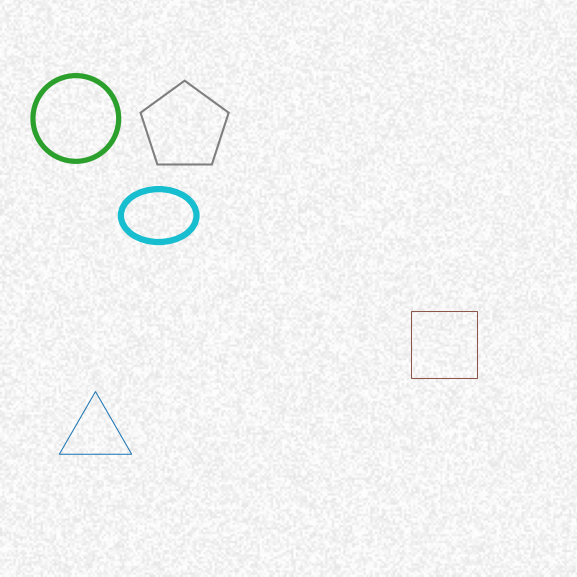[{"shape": "triangle", "thickness": 0.5, "radius": 0.36, "center": [0.165, 0.249]}, {"shape": "circle", "thickness": 2.5, "radius": 0.37, "center": [0.131, 0.794]}, {"shape": "square", "thickness": 0.5, "radius": 0.29, "center": [0.769, 0.403]}, {"shape": "pentagon", "thickness": 1, "radius": 0.4, "center": [0.32, 0.779]}, {"shape": "oval", "thickness": 3, "radius": 0.33, "center": [0.275, 0.626]}]